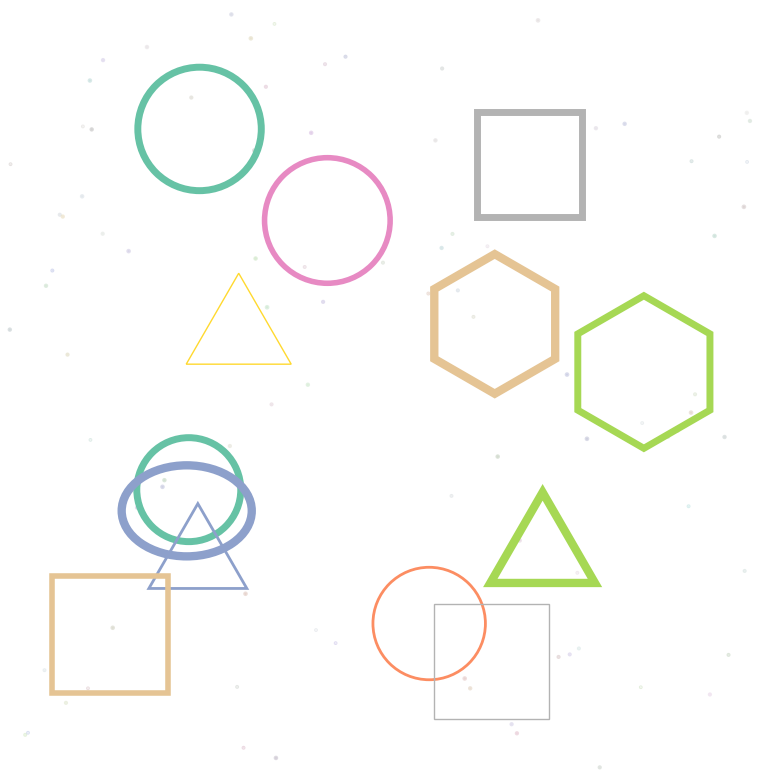[{"shape": "circle", "thickness": 2.5, "radius": 0.4, "center": [0.259, 0.833]}, {"shape": "circle", "thickness": 2.5, "radius": 0.34, "center": [0.245, 0.364]}, {"shape": "circle", "thickness": 1, "radius": 0.37, "center": [0.557, 0.19]}, {"shape": "triangle", "thickness": 1, "radius": 0.37, "center": [0.257, 0.273]}, {"shape": "oval", "thickness": 3, "radius": 0.42, "center": [0.242, 0.337]}, {"shape": "circle", "thickness": 2, "radius": 0.41, "center": [0.425, 0.714]}, {"shape": "hexagon", "thickness": 2.5, "radius": 0.5, "center": [0.836, 0.517]}, {"shape": "triangle", "thickness": 3, "radius": 0.39, "center": [0.705, 0.282]}, {"shape": "triangle", "thickness": 0.5, "radius": 0.39, "center": [0.31, 0.566]}, {"shape": "hexagon", "thickness": 3, "radius": 0.45, "center": [0.643, 0.579]}, {"shape": "square", "thickness": 2, "radius": 0.38, "center": [0.143, 0.176]}, {"shape": "square", "thickness": 0.5, "radius": 0.37, "center": [0.638, 0.141]}, {"shape": "square", "thickness": 2.5, "radius": 0.34, "center": [0.688, 0.787]}]